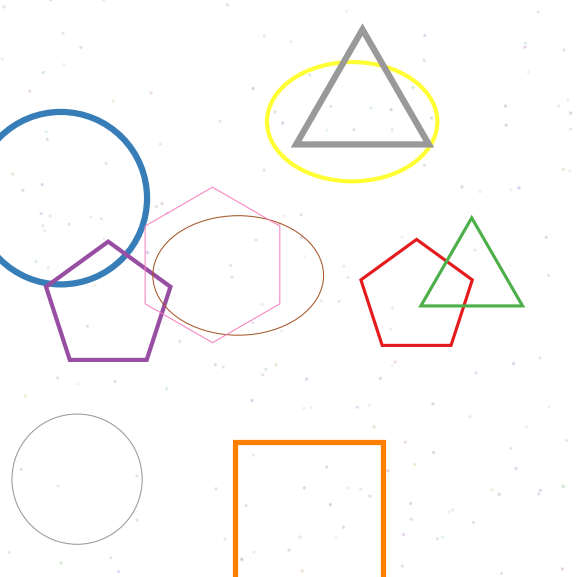[{"shape": "pentagon", "thickness": 1.5, "radius": 0.51, "center": [0.721, 0.483]}, {"shape": "circle", "thickness": 3, "radius": 0.75, "center": [0.105, 0.656]}, {"shape": "triangle", "thickness": 1.5, "radius": 0.51, "center": [0.817, 0.52]}, {"shape": "pentagon", "thickness": 2, "radius": 0.57, "center": [0.187, 0.468]}, {"shape": "square", "thickness": 2.5, "radius": 0.64, "center": [0.535, 0.106]}, {"shape": "oval", "thickness": 2, "radius": 0.74, "center": [0.61, 0.788]}, {"shape": "oval", "thickness": 0.5, "radius": 0.74, "center": [0.412, 0.522]}, {"shape": "hexagon", "thickness": 0.5, "radius": 0.67, "center": [0.368, 0.54]}, {"shape": "circle", "thickness": 0.5, "radius": 0.56, "center": [0.133, 0.169]}, {"shape": "triangle", "thickness": 3, "radius": 0.66, "center": [0.628, 0.815]}]